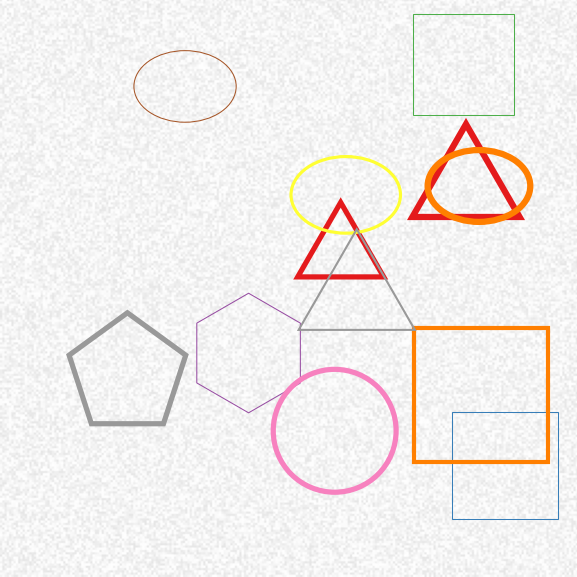[{"shape": "triangle", "thickness": 2.5, "radius": 0.43, "center": [0.59, 0.563]}, {"shape": "triangle", "thickness": 3, "radius": 0.54, "center": [0.807, 0.677]}, {"shape": "square", "thickness": 0.5, "radius": 0.46, "center": [0.875, 0.193]}, {"shape": "square", "thickness": 0.5, "radius": 0.44, "center": [0.803, 0.887]}, {"shape": "hexagon", "thickness": 0.5, "radius": 0.52, "center": [0.43, 0.388]}, {"shape": "square", "thickness": 2, "radius": 0.58, "center": [0.833, 0.315]}, {"shape": "oval", "thickness": 3, "radius": 0.44, "center": [0.829, 0.677]}, {"shape": "oval", "thickness": 1.5, "radius": 0.47, "center": [0.599, 0.662]}, {"shape": "oval", "thickness": 0.5, "radius": 0.44, "center": [0.32, 0.849]}, {"shape": "circle", "thickness": 2.5, "radius": 0.53, "center": [0.58, 0.253]}, {"shape": "pentagon", "thickness": 2.5, "radius": 0.53, "center": [0.221, 0.351]}, {"shape": "triangle", "thickness": 1, "radius": 0.58, "center": [0.618, 0.486]}]